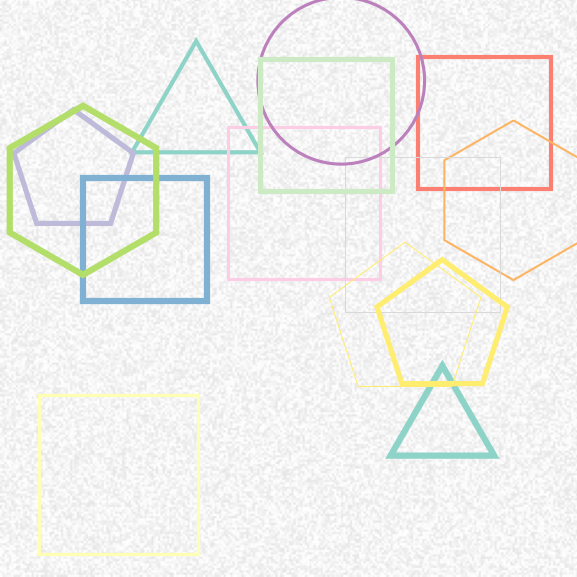[{"shape": "triangle", "thickness": 2, "radius": 0.64, "center": [0.34, 0.8]}, {"shape": "triangle", "thickness": 3, "radius": 0.52, "center": [0.766, 0.262]}, {"shape": "square", "thickness": 1.5, "radius": 0.69, "center": [0.204, 0.178]}, {"shape": "pentagon", "thickness": 2.5, "radius": 0.54, "center": [0.127, 0.7]}, {"shape": "square", "thickness": 2, "radius": 0.57, "center": [0.839, 0.786]}, {"shape": "square", "thickness": 3, "radius": 0.54, "center": [0.251, 0.584]}, {"shape": "hexagon", "thickness": 1, "radius": 0.69, "center": [0.889, 0.652]}, {"shape": "hexagon", "thickness": 3, "radius": 0.73, "center": [0.144, 0.67]}, {"shape": "square", "thickness": 1.5, "radius": 0.66, "center": [0.526, 0.648]}, {"shape": "square", "thickness": 0.5, "radius": 0.67, "center": [0.732, 0.593]}, {"shape": "circle", "thickness": 1.5, "radius": 0.72, "center": [0.591, 0.859]}, {"shape": "square", "thickness": 2.5, "radius": 0.57, "center": [0.565, 0.783]}, {"shape": "pentagon", "thickness": 2.5, "radius": 0.59, "center": [0.766, 0.431]}, {"shape": "pentagon", "thickness": 0.5, "radius": 0.69, "center": [0.701, 0.442]}]